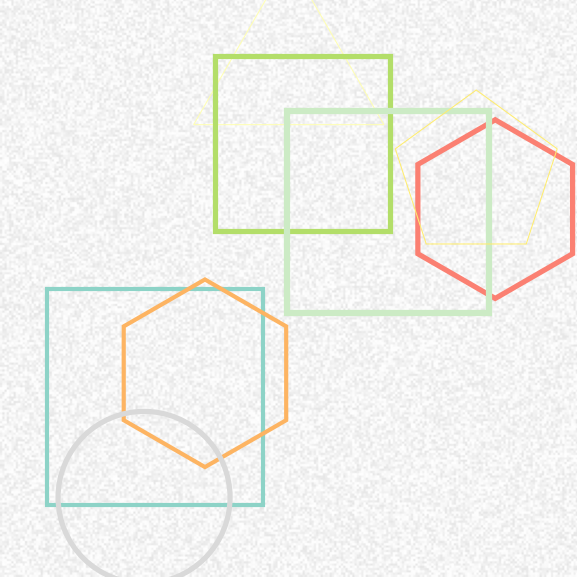[{"shape": "square", "thickness": 2, "radius": 0.93, "center": [0.268, 0.311]}, {"shape": "triangle", "thickness": 0.5, "radius": 0.95, "center": [0.5, 0.878]}, {"shape": "hexagon", "thickness": 2.5, "radius": 0.77, "center": [0.858, 0.637]}, {"shape": "hexagon", "thickness": 2, "radius": 0.81, "center": [0.355, 0.353]}, {"shape": "square", "thickness": 2.5, "radius": 0.76, "center": [0.524, 0.751]}, {"shape": "circle", "thickness": 2.5, "radius": 0.74, "center": [0.249, 0.138]}, {"shape": "square", "thickness": 3, "radius": 0.87, "center": [0.672, 0.632]}, {"shape": "pentagon", "thickness": 0.5, "radius": 0.74, "center": [0.825, 0.696]}]